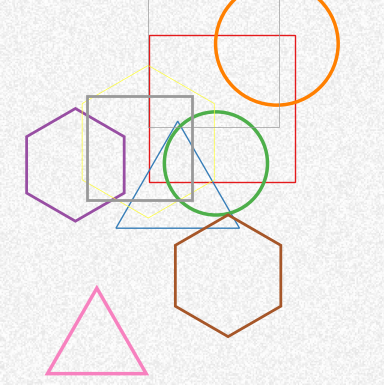[{"shape": "square", "thickness": 1, "radius": 0.95, "center": [0.576, 0.718]}, {"shape": "triangle", "thickness": 1, "radius": 0.93, "center": [0.462, 0.5]}, {"shape": "circle", "thickness": 2.5, "radius": 0.67, "center": [0.561, 0.575]}, {"shape": "hexagon", "thickness": 2, "radius": 0.73, "center": [0.196, 0.572]}, {"shape": "circle", "thickness": 2.5, "radius": 0.8, "center": [0.719, 0.886]}, {"shape": "hexagon", "thickness": 0.5, "radius": 0.99, "center": [0.385, 0.632]}, {"shape": "hexagon", "thickness": 2, "radius": 0.79, "center": [0.592, 0.284]}, {"shape": "triangle", "thickness": 2.5, "radius": 0.74, "center": [0.251, 0.103]}, {"shape": "square", "thickness": 2, "radius": 0.68, "center": [0.363, 0.615]}, {"shape": "square", "thickness": 0.5, "radius": 0.85, "center": [0.554, 0.839]}]